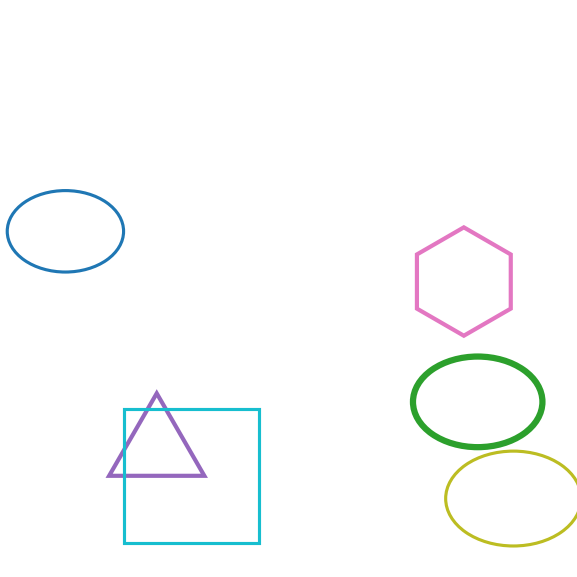[{"shape": "oval", "thickness": 1.5, "radius": 0.5, "center": [0.113, 0.599]}, {"shape": "oval", "thickness": 3, "radius": 0.56, "center": [0.827, 0.303]}, {"shape": "triangle", "thickness": 2, "radius": 0.48, "center": [0.271, 0.223]}, {"shape": "hexagon", "thickness": 2, "radius": 0.47, "center": [0.803, 0.512]}, {"shape": "oval", "thickness": 1.5, "radius": 0.59, "center": [0.889, 0.136]}, {"shape": "square", "thickness": 1.5, "radius": 0.58, "center": [0.332, 0.175]}]